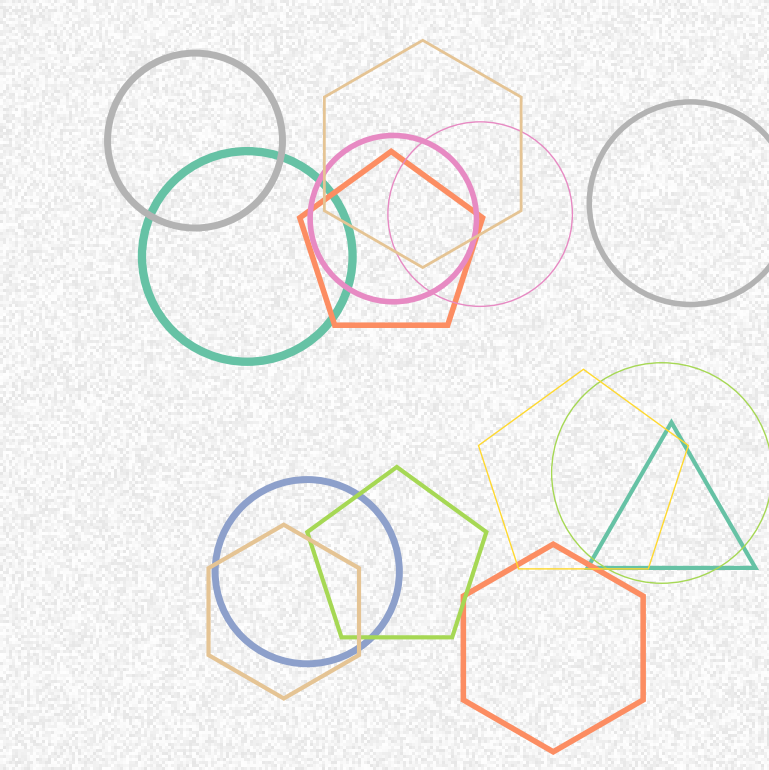[{"shape": "triangle", "thickness": 1.5, "radius": 0.63, "center": [0.872, 0.325]}, {"shape": "circle", "thickness": 3, "radius": 0.68, "center": [0.321, 0.667]}, {"shape": "pentagon", "thickness": 2, "radius": 0.62, "center": [0.508, 0.679]}, {"shape": "hexagon", "thickness": 2, "radius": 0.67, "center": [0.718, 0.158]}, {"shape": "circle", "thickness": 2.5, "radius": 0.6, "center": [0.399, 0.258]}, {"shape": "circle", "thickness": 0.5, "radius": 0.6, "center": [0.624, 0.722]}, {"shape": "circle", "thickness": 2, "radius": 0.54, "center": [0.511, 0.716]}, {"shape": "circle", "thickness": 0.5, "radius": 0.72, "center": [0.86, 0.386]}, {"shape": "pentagon", "thickness": 1.5, "radius": 0.61, "center": [0.515, 0.271]}, {"shape": "pentagon", "thickness": 0.5, "radius": 0.72, "center": [0.758, 0.377]}, {"shape": "hexagon", "thickness": 1, "radius": 0.74, "center": [0.549, 0.8]}, {"shape": "hexagon", "thickness": 1.5, "radius": 0.56, "center": [0.369, 0.206]}, {"shape": "circle", "thickness": 2.5, "radius": 0.57, "center": [0.253, 0.817]}, {"shape": "circle", "thickness": 2, "radius": 0.66, "center": [0.897, 0.736]}]